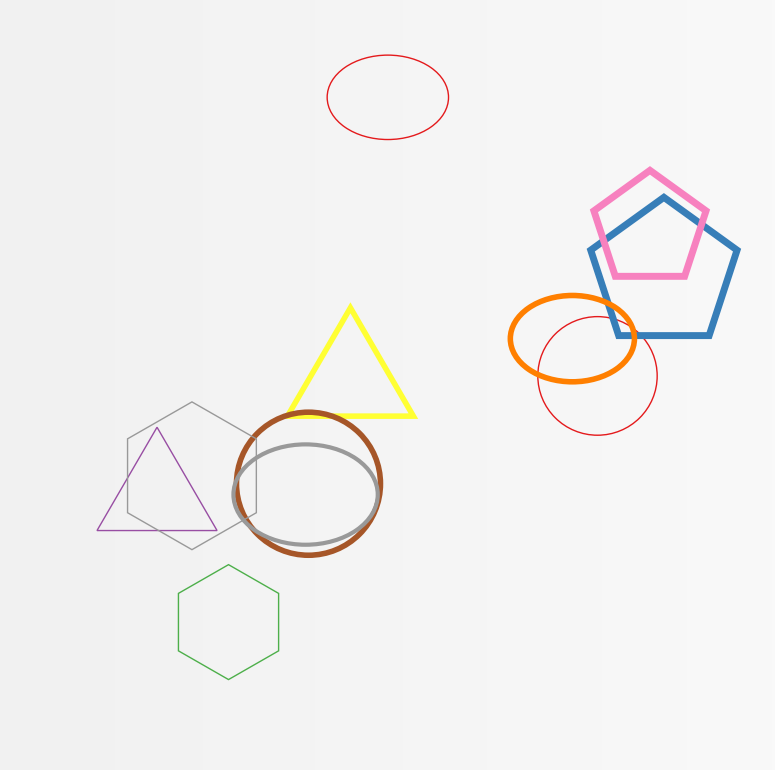[{"shape": "circle", "thickness": 0.5, "radius": 0.39, "center": [0.771, 0.512]}, {"shape": "oval", "thickness": 0.5, "radius": 0.39, "center": [0.5, 0.874]}, {"shape": "pentagon", "thickness": 2.5, "radius": 0.5, "center": [0.857, 0.644]}, {"shape": "hexagon", "thickness": 0.5, "radius": 0.37, "center": [0.295, 0.192]}, {"shape": "triangle", "thickness": 0.5, "radius": 0.45, "center": [0.203, 0.356]}, {"shape": "oval", "thickness": 2, "radius": 0.4, "center": [0.739, 0.56]}, {"shape": "triangle", "thickness": 2, "radius": 0.47, "center": [0.452, 0.506]}, {"shape": "circle", "thickness": 2, "radius": 0.46, "center": [0.398, 0.372]}, {"shape": "pentagon", "thickness": 2.5, "radius": 0.38, "center": [0.839, 0.703]}, {"shape": "hexagon", "thickness": 0.5, "radius": 0.48, "center": [0.248, 0.382]}, {"shape": "oval", "thickness": 1.5, "radius": 0.47, "center": [0.394, 0.358]}]